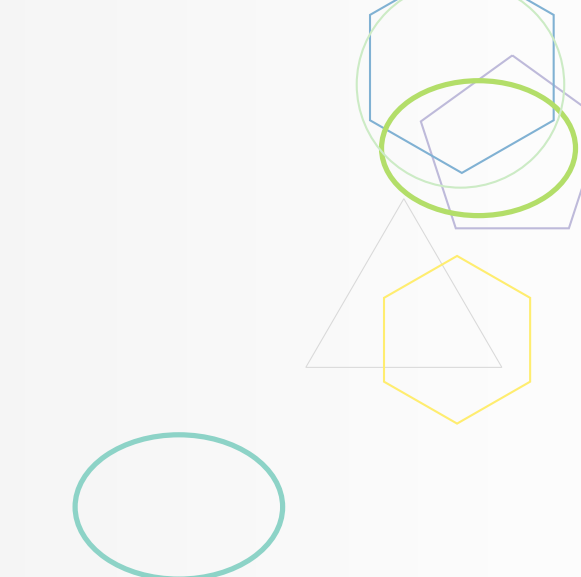[{"shape": "oval", "thickness": 2.5, "radius": 0.89, "center": [0.308, 0.121]}, {"shape": "pentagon", "thickness": 1, "radius": 0.83, "center": [0.881, 0.738]}, {"shape": "hexagon", "thickness": 1, "radius": 0.91, "center": [0.795, 0.882]}, {"shape": "oval", "thickness": 2.5, "radius": 0.83, "center": [0.823, 0.743]}, {"shape": "triangle", "thickness": 0.5, "radius": 0.97, "center": [0.695, 0.46]}, {"shape": "circle", "thickness": 1, "radius": 0.89, "center": [0.792, 0.853]}, {"shape": "hexagon", "thickness": 1, "radius": 0.73, "center": [0.786, 0.411]}]